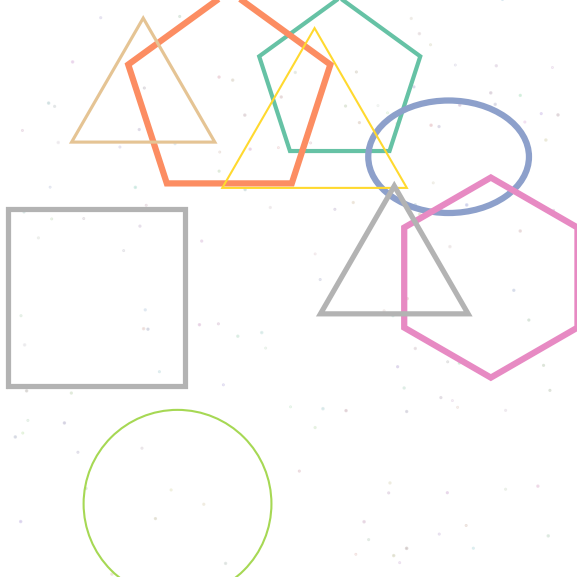[{"shape": "pentagon", "thickness": 2, "radius": 0.73, "center": [0.588, 0.856]}, {"shape": "pentagon", "thickness": 3, "radius": 0.92, "center": [0.397, 0.83]}, {"shape": "oval", "thickness": 3, "radius": 0.7, "center": [0.777, 0.728]}, {"shape": "hexagon", "thickness": 3, "radius": 0.87, "center": [0.85, 0.518]}, {"shape": "circle", "thickness": 1, "radius": 0.81, "center": [0.307, 0.127]}, {"shape": "triangle", "thickness": 1, "radius": 0.92, "center": [0.545, 0.766]}, {"shape": "triangle", "thickness": 1.5, "radius": 0.72, "center": [0.248, 0.825]}, {"shape": "triangle", "thickness": 2.5, "radius": 0.74, "center": [0.683, 0.529]}, {"shape": "square", "thickness": 2.5, "radius": 0.77, "center": [0.167, 0.484]}]